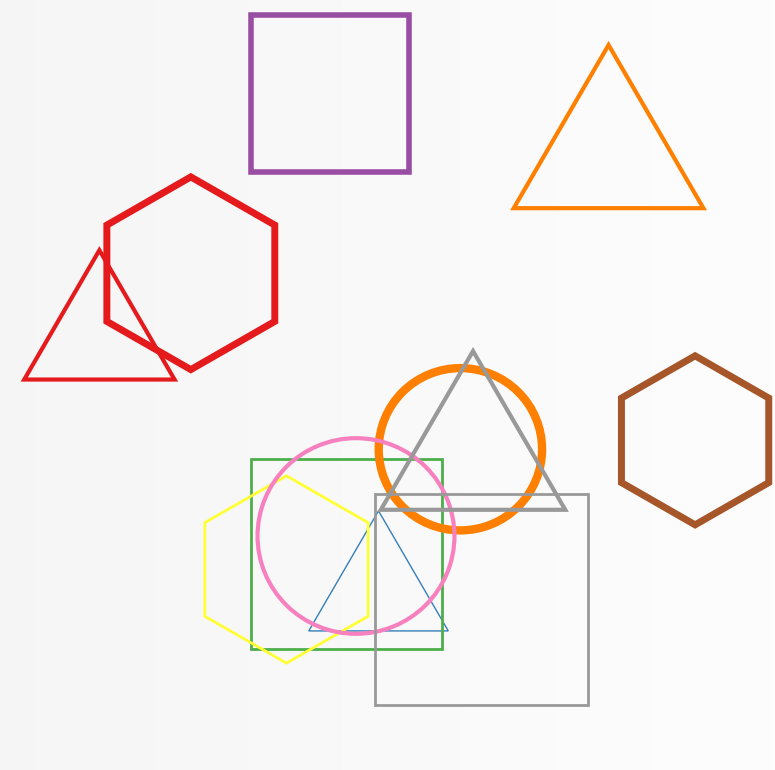[{"shape": "triangle", "thickness": 1.5, "radius": 0.56, "center": [0.128, 0.563]}, {"shape": "hexagon", "thickness": 2.5, "radius": 0.63, "center": [0.246, 0.645]}, {"shape": "triangle", "thickness": 0.5, "radius": 0.52, "center": [0.488, 0.233]}, {"shape": "square", "thickness": 1, "radius": 0.62, "center": [0.447, 0.28]}, {"shape": "square", "thickness": 2, "radius": 0.51, "center": [0.426, 0.879]}, {"shape": "circle", "thickness": 3, "radius": 0.53, "center": [0.594, 0.417]}, {"shape": "triangle", "thickness": 1.5, "radius": 0.71, "center": [0.785, 0.8]}, {"shape": "hexagon", "thickness": 1, "radius": 0.61, "center": [0.37, 0.26]}, {"shape": "hexagon", "thickness": 2.5, "radius": 0.55, "center": [0.897, 0.428]}, {"shape": "circle", "thickness": 1.5, "radius": 0.64, "center": [0.459, 0.304]}, {"shape": "square", "thickness": 1, "radius": 0.69, "center": [0.621, 0.222]}, {"shape": "triangle", "thickness": 1.5, "radius": 0.69, "center": [0.61, 0.407]}]